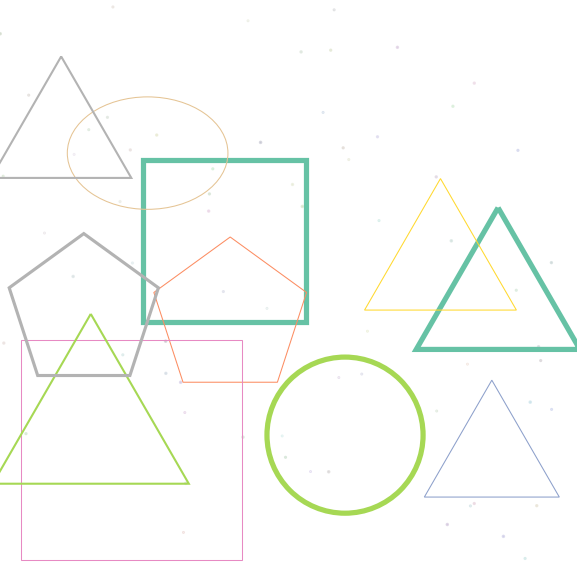[{"shape": "square", "thickness": 2.5, "radius": 0.7, "center": [0.389, 0.582]}, {"shape": "triangle", "thickness": 2.5, "radius": 0.82, "center": [0.862, 0.476]}, {"shape": "pentagon", "thickness": 0.5, "radius": 0.7, "center": [0.399, 0.45]}, {"shape": "triangle", "thickness": 0.5, "radius": 0.67, "center": [0.852, 0.206]}, {"shape": "square", "thickness": 0.5, "radius": 0.95, "center": [0.228, 0.22]}, {"shape": "circle", "thickness": 2.5, "radius": 0.68, "center": [0.597, 0.246]}, {"shape": "triangle", "thickness": 1, "radius": 0.98, "center": [0.157, 0.26]}, {"shape": "triangle", "thickness": 0.5, "radius": 0.76, "center": [0.763, 0.538]}, {"shape": "oval", "thickness": 0.5, "radius": 0.7, "center": [0.256, 0.734]}, {"shape": "triangle", "thickness": 1, "radius": 0.7, "center": [0.106, 0.761]}, {"shape": "pentagon", "thickness": 1.5, "radius": 0.68, "center": [0.145, 0.459]}]